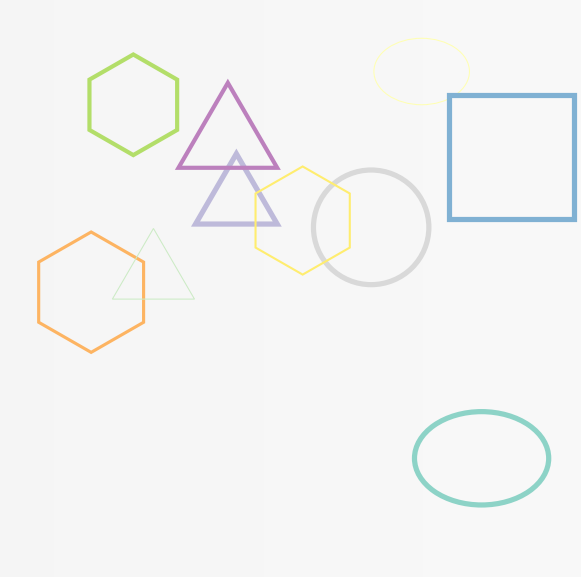[{"shape": "oval", "thickness": 2.5, "radius": 0.58, "center": [0.829, 0.206]}, {"shape": "oval", "thickness": 0.5, "radius": 0.41, "center": [0.725, 0.875]}, {"shape": "triangle", "thickness": 2.5, "radius": 0.41, "center": [0.407, 0.652]}, {"shape": "square", "thickness": 2.5, "radius": 0.54, "center": [0.88, 0.726]}, {"shape": "hexagon", "thickness": 1.5, "radius": 0.52, "center": [0.157, 0.493]}, {"shape": "hexagon", "thickness": 2, "radius": 0.44, "center": [0.229, 0.818]}, {"shape": "circle", "thickness": 2.5, "radius": 0.5, "center": [0.639, 0.605]}, {"shape": "triangle", "thickness": 2, "radius": 0.49, "center": [0.392, 0.758]}, {"shape": "triangle", "thickness": 0.5, "radius": 0.41, "center": [0.264, 0.522]}, {"shape": "hexagon", "thickness": 1, "radius": 0.47, "center": [0.521, 0.617]}]